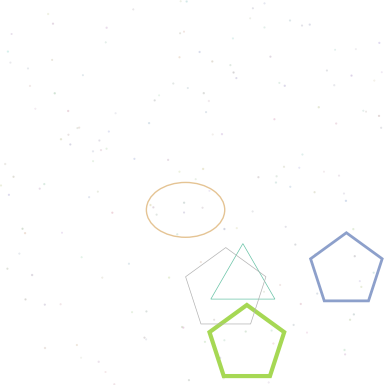[{"shape": "triangle", "thickness": 0.5, "radius": 0.48, "center": [0.631, 0.271]}, {"shape": "pentagon", "thickness": 2, "radius": 0.49, "center": [0.9, 0.298]}, {"shape": "pentagon", "thickness": 3, "radius": 0.51, "center": [0.641, 0.106]}, {"shape": "oval", "thickness": 1, "radius": 0.51, "center": [0.482, 0.455]}, {"shape": "pentagon", "thickness": 0.5, "radius": 0.55, "center": [0.586, 0.247]}]